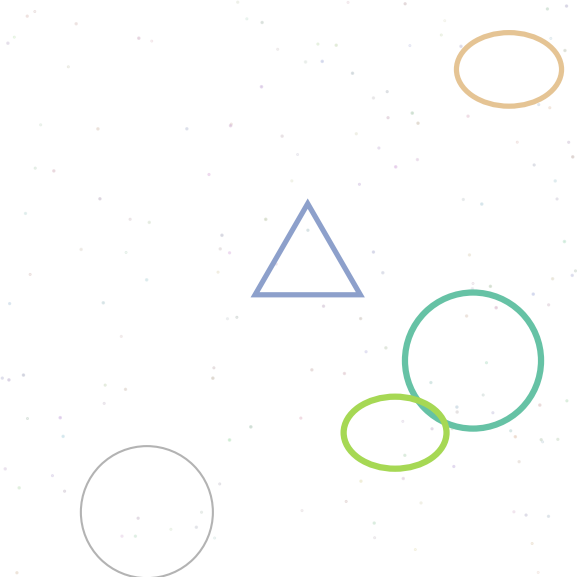[{"shape": "circle", "thickness": 3, "radius": 0.59, "center": [0.819, 0.375]}, {"shape": "triangle", "thickness": 2.5, "radius": 0.53, "center": [0.533, 0.541]}, {"shape": "oval", "thickness": 3, "radius": 0.45, "center": [0.684, 0.25]}, {"shape": "oval", "thickness": 2.5, "radius": 0.45, "center": [0.881, 0.879]}, {"shape": "circle", "thickness": 1, "radius": 0.57, "center": [0.254, 0.112]}]